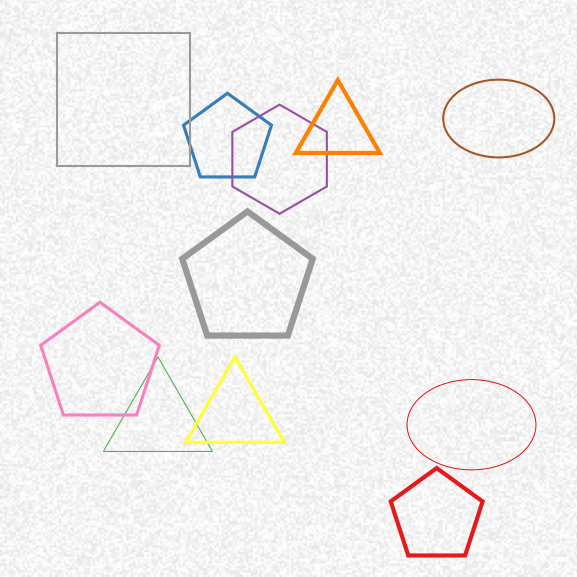[{"shape": "pentagon", "thickness": 2, "radius": 0.42, "center": [0.756, 0.105]}, {"shape": "oval", "thickness": 0.5, "radius": 0.56, "center": [0.816, 0.264]}, {"shape": "pentagon", "thickness": 1.5, "radius": 0.4, "center": [0.394, 0.758]}, {"shape": "triangle", "thickness": 0.5, "radius": 0.55, "center": [0.273, 0.272]}, {"shape": "hexagon", "thickness": 1, "radius": 0.47, "center": [0.484, 0.723]}, {"shape": "triangle", "thickness": 2, "radius": 0.42, "center": [0.585, 0.776]}, {"shape": "triangle", "thickness": 1.5, "radius": 0.49, "center": [0.407, 0.282]}, {"shape": "oval", "thickness": 1, "radius": 0.48, "center": [0.864, 0.794]}, {"shape": "pentagon", "thickness": 1.5, "radius": 0.54, "center": [0.173, 0.368]}, {"shape": "square", "thickness": 1, "radius": 0.58, "center": [0.214, 0.828]}, {"shape": "pentagon", "thickness": 3, "radius": 0.59, "center": [0.429, 0.514]}]